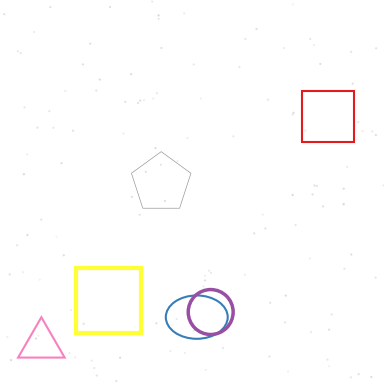[{"shape": "square", "thickness": 1.5, "radius": 0.34, "center": [0.852, 0.697]}, {"shape": "oval", "thickness": 1.5, "radius": 0.4, "center": [0.511, 0.176]}, {"shape": "circle", "thickness": 2.5, "radius": 0.29, "center": [0.547, 0.19]}, {"shape": "square", "thickness": 3, "radius": 0.42, "center": [0.282, 0.22]}, {"shape": "triangle", "thickness": 1.5, "radius": 0.35, "center": [0.107, 0.106]}, {"shape": "pentagon", "thickness": 0.5, "radius": 0.41, "center": [0.419, 0.525]}]